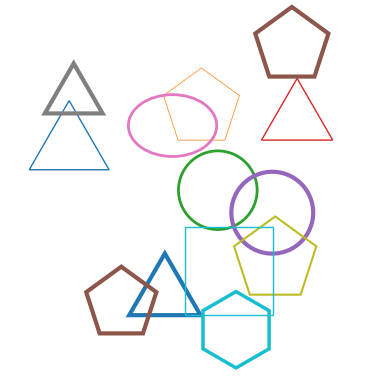[{"shape": "triangle", "thickness": 1, "radius": 0.6, "center": [0.18, 0.619]}, {"shape": "triangle", "thickness": 3, "radius": 0.53, "center": [0.428, 0.235]}, {"shape": "pentagon", "thickness": 0.5, "radius": 0.52, "center": [0.523, 0.72]}, {"shape": "circle", "thickness": 2, "radius": 0.51, "center": [0.566, 0.506]}, {"shape": "triangle", "thickness": 1, "radius": 0.53, "center": [0.772, 0.69]}, {"shape": "circle", "thickness": 3, "radius": 0.53, "center": [0.707, 0.448]}, {"shape": "pentagon", "thickness": 3, "radius": 0.5, "center": [0.758, 0.882]}, {"shape": "pentagon", "thickness": 3, "radius": 0.48, "center": [0.315, 0.212]}, {"shape": "oval", "thickness": 2, "radius": 0.57, "center": [0.448, 0.674]}, {"shape": "triangle", "thickness": 3, "radius": 0.43, "center": [0.191, 0.749]}, {"shape": "pentagon", "thickness": 1.5, "radius": 0.56, "center": [0.715, 0.325]}, {"shape": "hexagon", "thickness": 2.5, "radius": 0.5, "center": [0.613, 0.144]}, {"shape": "square", "thickness": 1, "radius": 0.57, "center": [0.595, 0.296]}]